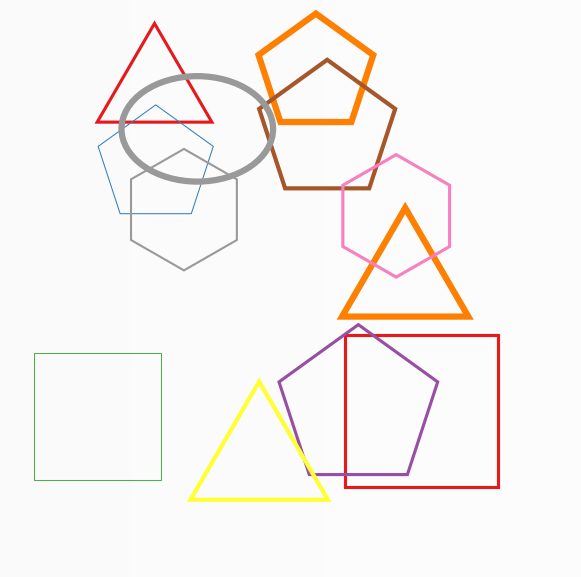[{"shape": "triangle", "thickness": 1.5, "radius": 0.57, "center": [0.266, 0.845]}, {"shape": "square", "thickness": 1.5, "radius": 0.66, "center": [0.725, 0.287]}, {"shape": "pentagon", "thickness": 0.5, "radius": 0.52, "center": [0.268, 0.713]}, {"shape": "square", "thickness": 0.5, "radius": 0.55, "center": [0.167, 0.278]}, {"shape": "pentagon", "thickness": 1.5, "radius": 0.72, "center": [0.617, 0.293]}, {"shape": "triangle", "thickness": 3, "radius": 0.63, "center": [0.697, 0.514]}, {"shape": "pentagon", "thickness": 3, "radius": 0.52, "center": [0.543, 0.872]}, {"shape": "triangle", "thickness": 2, "radius": 0.68, "center": [0.446, 0.202]}, {"shape": "pentagon", "thickness": 2, "radius": 0.62, "center": [0.563, 0.773]}, {"shape": "hexagon", "thickness": 1.5, "radius": 0.53, "center": [0.682, 0.625]}, {"shape": "oval", "thickness": 3, "radius": 0.65, "center": [0.339, 0.776]}, {"shape": "hexagon", "thickness": 1, "radius": 0.53, "center": [0.316, 0.636]}]